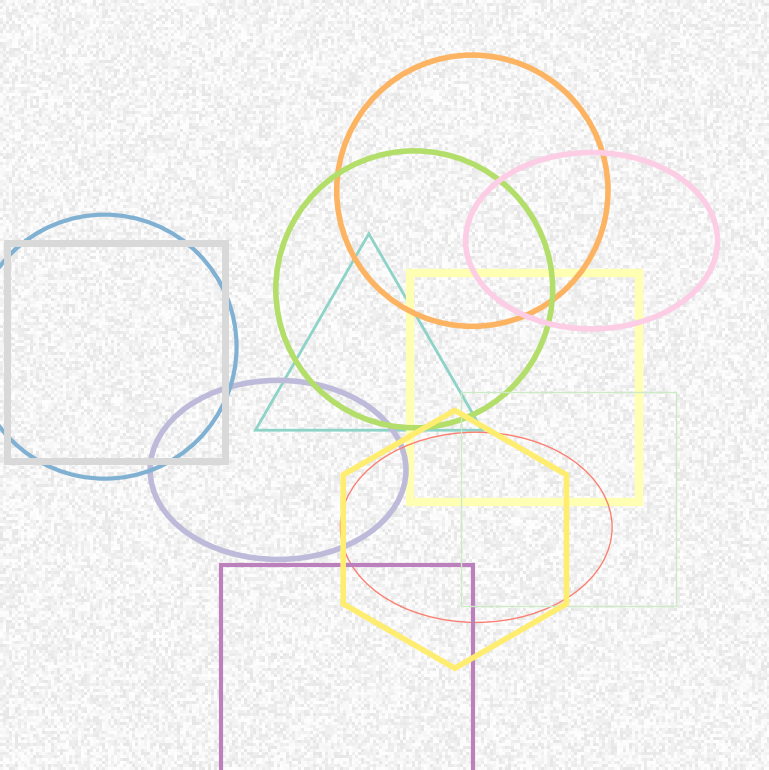[{"shape": "triangle", "thickness": 1, "radius": 0.85, "center": [0.479, 0.526]}, {"shape": "square", "thickness": 3, "radius": 0.74, "center": [0.682, 0.496]}, {"shape": "oval", "thickness": 2, "radius": 0.83, "center": [0.361, 0.39]}, {"shape": "oval", "thickness": 0.5, "radius": 0.88, "center": [0.619, 0.315]}, {"shape": "circle", "thickness": 1.5, "radius": 0.86, "center": [0.136, 0.55]}, {"shape": "circle", "thickness": 2, "radius": 0.88, "center": [0.613, 0.752]}, {"shape": "circle", "thickness": 2, "radius": 0.9, "center": [0.538, 0.624]}, {"shape": "oval", "thickness": 2, "radius": 0.82, "center": [0.768, 0.687]}, {"shape": "square", "thickness": 2.5, "radius": 0.71, "center": [0.151, 0.543]}, {"shape": "square", "thickness": 1.5, "radius": 0.82, "center": [0.451, 0.102]}, {"shape": "square", "thickness": 0.5, "radius": 0.7, "center": [0.739, 0.352]}, {"shape": "hexagon", "thickness": 2, "radius": 0.84, "center": [0.591, 0.3]}]